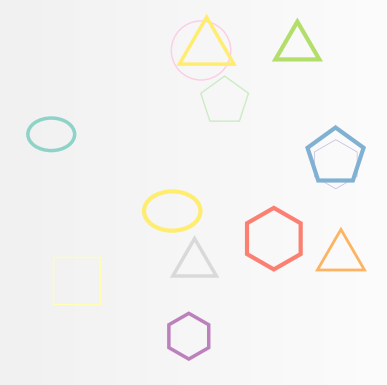[{"shape": "oval", "thickness": 2.5, "radius": 0.3, "center": [0.132, 0.651]}, {"shape": "square", "thickness": 1, "radius": 0.3, "center": [0.198, 0.271]}, {"shape": "hexagon", "thickness": 0.5, "radius": 0.32, "center": [0.866, 0.573]}, {"shape": "hexagon", "thickness": 3, "radius": 0.4, "center": [0.707, 0.38]}, {"shape": "pentagon", "thickness": 3, "radius": 0.38, "center": [0.866, 0.593]}, {"shape": "triangle", "thickness": 2, "radius": 0.35, "center": [0.88, 0.334]}, {"shape": "triangle", "thickness": 3, "radius": 0.33, "center": [0.767, 0.878]}, {"shape": "circle", "thickness": 1, "radius": 0.38, "center": [0.519, 0.869]}, {"shape": "triangle", "thickness": 2.5, "radius": 0.32, "center": [0.502, 0.316]}, {"shape": "hexagon", "thickness": 2.5, "radius": 0.3, "center": [0.487, 0.127]}, {"shape": "pentagon", "thickness": 1, "radius": 0.32, "center": [0.58, 0.738]}, {"shape": "triangle", "thickness": 2.5, "radius": 0.41, "center": [0.533, 0.874]}, {"shape": "oval", "thickness": 3, "radius": 0.36, "center": [0.445, 0.452]}]